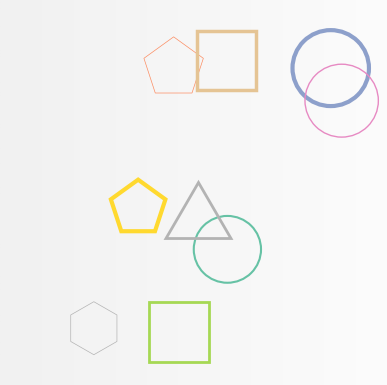[{"shape": "circle", "thickness": 1.5, "radius": 0.43, "center": [0.587, 0.352]}, {"shape": "pentagon", "thickness": 0.5, "radius": 0.4, "center": [0.448, 0.824]}, {"shape": "circle", "thickness": 3, "radius": 0.49, "center": [0.853, 0.823]}, {"shape": "circle", "thickness": 1, "radius": 0.47, "center": [0.882, 0.739]}, {"shape": "square", "thickness": 2, "radius": 0.39, "center": [0.462, 0.138]}, {"shape": "pentagon", "thickness": 3, "radius": 0.37, "center": [0.356, 0.459]}, {"shape": "square", "thickness": 2.5, "radius": 0.38, "center": [0.585, 0.843]}, {"shape": "hexagon", "thickness": 0.5, "radius": 0.34, "center": [0.242, 0.148]}, {"shape": "triangle", "thickness": 2, "radius": 0.48, "center": [0.512, 0.429]}]